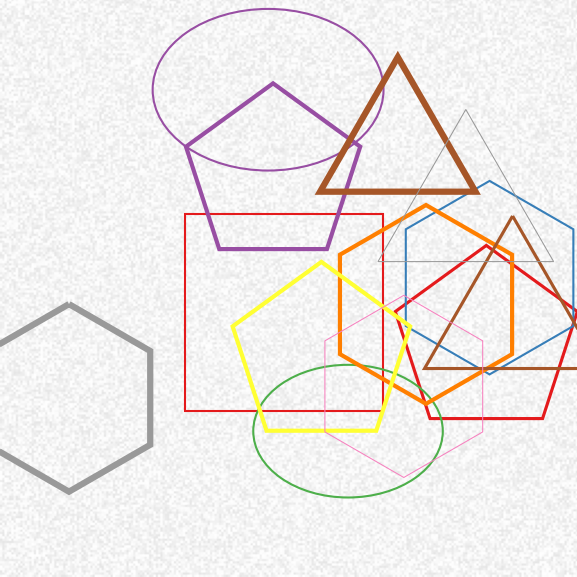[{"shape": "square", "thickness": 1, "radius": 0.85, "center": [0.492, 0.458]}, {"shape": "pentagon", "thickness": 1.5, "radius": 0.83, "center": [0.842, 0.408]}, {"shape": "hexagon", "thickness": 1, "radius": 0.84, "center": [0.848, 0.518]}, {"shape": "oval", "thickness": 1, "radius": 0.82, "center": [0.603, 0.253]}, {"shape": "pentagon", "thickness": 2, "radius": 0.79, "center": [0.473, 0.696]}, {"shape": "oval", "thickness": 1, "radius": 1.0, "center": [0.464, 0.844]}, {"shape": "hexagon", "thickness": 2, "radius": 0.86, "center": [0.738, 0.472]}, {"shape": "pentagon", "thickness": 2, "radius": 0.81, "center": [0.557, 0.384]}, {"shape": "triangle", "thickness": 1.5, "radius": 0.88, "center": [0.888, 0.449]}, {"shape": "triangle", "thickness": 3, "radius": 0.78, "center": [0.689, 0.745]}, {"shape": "hexagon", "thickness": 0.5, "radius": 0.79, "center": [0.699, 0.33]}, {"shape": "triangle", "thickness": 0.5, "radius": 0.88, "center": [0.807, 0.634]}, {"shape": "hexagon", "thickness": 3, "radius": 0.81, "center": [0.119, 0.31]}]